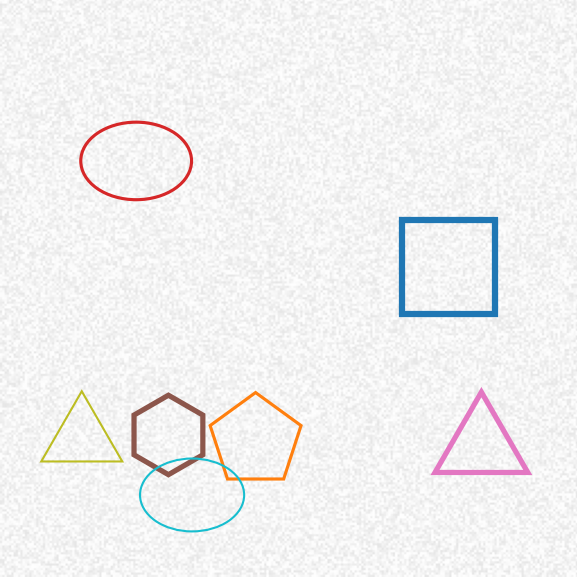[{"shape": "square", "thickness": 3, "radius": 0.4, "center": [0.777, 0.537]}, {"shape": "pentagon", "thickness": 1.5, "radius": 0.41, "center": [0.443, 0.237]}, {"shape": "oval", "thickness": 1.5, "radius": 0.48, "center": [0.236, 0.72]}, {"shape": "hexagon", "thickness": 2.5, "radius": 0.34, "center": [0.292, 0.246]}, {"shape": "triangle", "thickness": 2.5, "radius": 0.46, "center": [0.834, 0.227]}, {"shape": "triangle", "thickness": 1, "radius": 0.41, "center": [0.142, 0.241]}, {"shape": "oval", "thickness": 1, "radius": 0.45, "center": [0.333, 0.142]}]